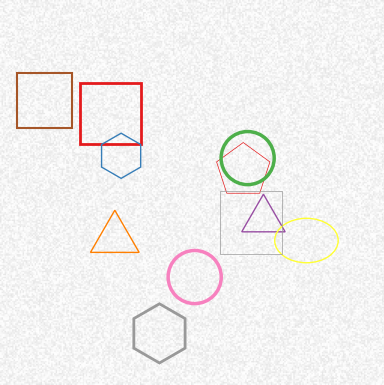[{"shape": "pentagon", "thickness": 0.5, "radius": 0.36, "center": [0.632, 0.557]}, {"shape": "square", "thickness": 2, "radius": 0.4, "center": [0.288, 0.705]}, {"shape": "hexagon", "thickness": 1, "radius": 0.29, "center": [0.315, 0.595]}, {"shape": "circle", "thickness": 2.5, "radius": 0.34, "center": [0.643, 0.589]}, {"shape": "triangle", "thickness": 1, "radius": 0.33, "center": [0.684, 0.43]}, {"shape": "triangle", "thickness": 1, "radius": 0.37, "center": [0.298, 0.381]}, {"shape": "oval", "thickness": 1, "radius": 0.41, "center": [0.796, 0.375]}, {"shape": "square", "thickness": 1.5, "radius": 0.36, "center": [0.116, 0.739]}, {"shape": "circle", "thickness": 2.5, "radius": 0.34, "center": [0.506, 0.28]}, {"shape": "hexagon", "thickness": 2, "radius": 0.38, "center": [0.414, 0.134]}, {"shape": "square", "thickness": 0.5, "radius": 0.41, "center": [0.652, 0.422]}]